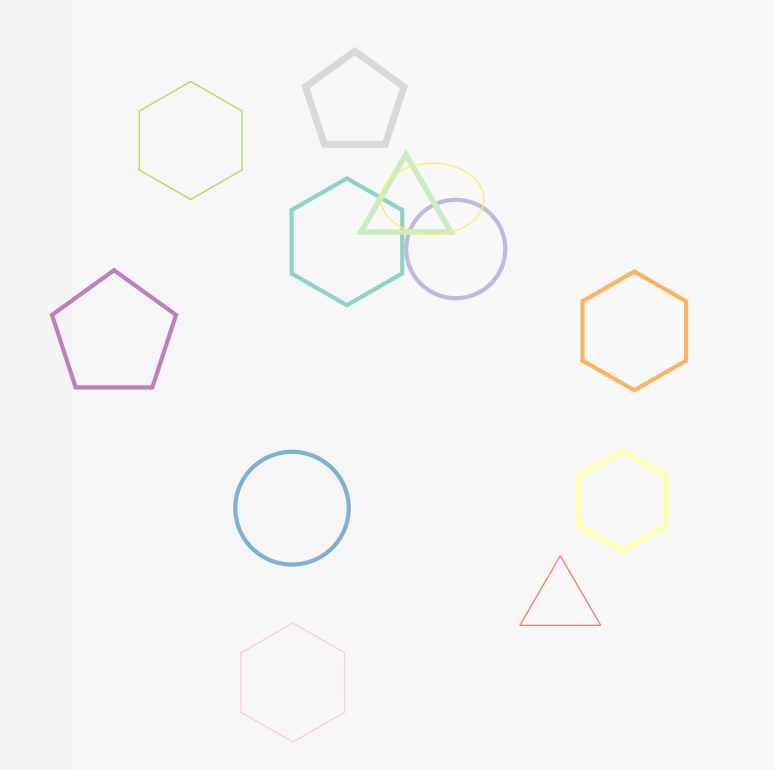[{"shape": "hexagon", "thickness": 1.5, "radius": 0.41, "center": [0.448, 0.686]}, {"shape": "hexagon", "thickness": 2, "radius": 0.33, "center": [0.803, 0.35]}, {"shape": "circle", "thickness": 1.5, "radius": 0.32, "center": [0.588, 0.677]}, {"shape": "triangle", "thickness": 0.5, "radius": 0.3, "center": [0.723, 0.218]}, {"shape": "circle", "thickness": 1.5, "radius": 0.37, "center": [0.377, 0.34]}, {"shape": "hexagon", "thickness": 1.5, "radius": 0.39, "center": [0.818, 0.57]}, {"shape": "hexagon", "thickness": 0.5, "radius": 0.38, "center": [0.246, 0.818]}, {"shape": "hexagon", "thickness": 0.5, "radius": 0.39, "center": [0.378, 0.114]}, {"shape": "pentagon", "thickness": 2.5, "radius": 0.33, "center": [0.458, 0.867]}, {"shape": "pentagon", "thickness": 1.5, "radius": 0.42, "center": [0.147, 0.565]}, {"shape": "triangle", "thickness": 2, "radius": 0.34, "center": [0.524, 0.732]}, {"shape": "oval", "thickness": 0.5, "radius": 0.33, "center": [0.558, 0.742]}]